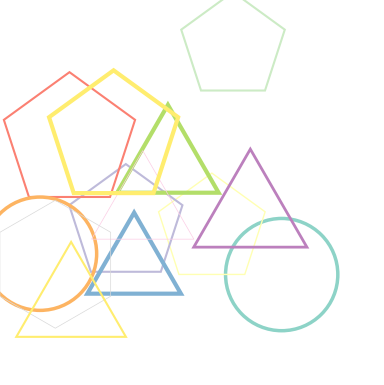[{"shape": "circle", "thickness": 2.5, "radius": 0.73, "center": [0.732, 0.287]}, {"shape": "pentagon", "thickness": 1, "radius": 0.73, "center": [0.55, 0.405]}, {"shape": "pentagon", "thickness": 1.5, "radius": 0.77, "center": [0.327, 0.419]}, {"shape": "pentagon", "thickness": 1.5, "radius": 0.9, "center": [0.18, 0.633]}, {"shape": "triangle", "thickness": 3, "radius": 0.7, "center": [0.348, 0.307]}, {"shape": "circle", "thickness": 2.5, "radius": 0.74, "center": [0.104, 0.341]}, {"shape": "triangle", "thickness": 3, "radius": 0.76, "center": [0.436, 0.576]}, {"shape": "triangle", "thickness": 0.5, "radius": 0.77, "center": [0.371, 0.455]}, {"shape": "hexagon", "thickness": 0.5, "radius": 0.83, "center": [0.144, 0.314]}, {"shape": "triangle", "thickness": 2, "radius": 0.85, "center": [0.65, 0.443]}, {"shape": "pentagon", "thickness": 1.5, "radius": 0.71, "center": [0.605, 0.879]}, {"shape": "triangle", "thickness": 1.5, "radius": 0.82, "center": [0.185, 0.207]}, {"shape": "pentagon", "thickness": 3, "radius": 0.88, "center": [0.295, 0.641]}]